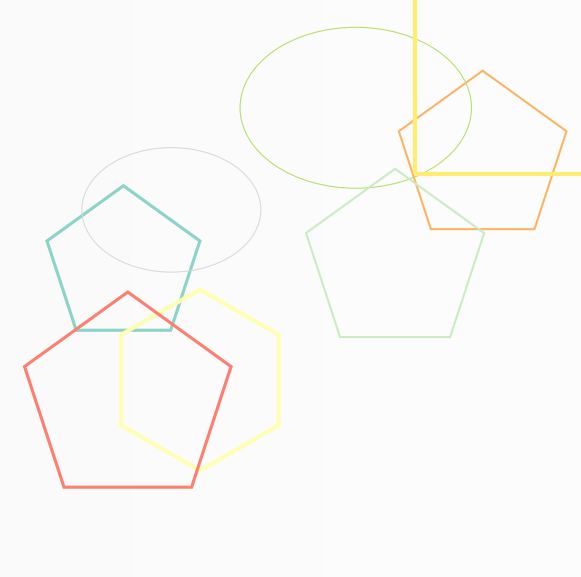[{"shape": "pentagon", "thickness": 1.5, "radius": 0.69, "center": [0.212, 0.539]}, {"shape": "hexagon", "thickness": 2, "radius": 0.78, "center": [0.344, 0.341]}, {"shape": "pentagon", "thickness": 1.5, "radius": 0.93, "center": [0.22, 0.307]}, {"shape": "pentagon", "thickness": 1, "radius": 0.76, "center": [0.83, 0.725]}, {"shape": "oval", "thickness": 0.5, "radius": 1.0, "center": [0.612, 0.813]}, {"shape": "oval", "thickness": 0.5, "radius": 0.77, "center": [0.295, 0.636]}, {"shape": "pentagon", "thickness": 1, "radius": 0.81, "center": [0.68, 0.546]}, {"shape": "square", "thickness": 2, "radius": 0.85, "center": [0.883, 0.867]}]